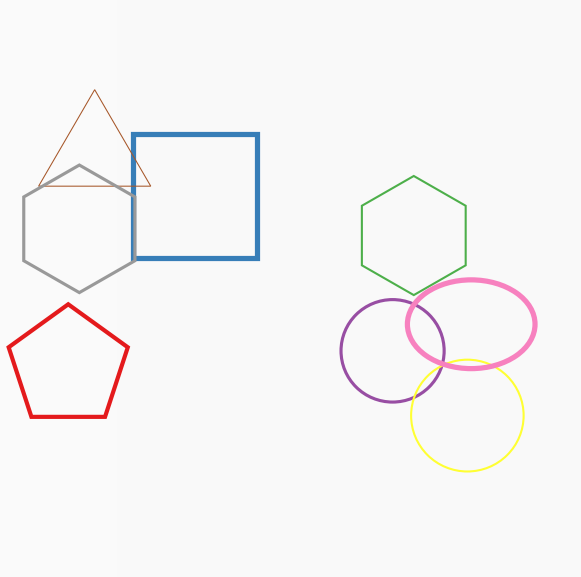[{"shape": "pentagon", "thickness": 2, "radius": 0.54, "center": [0.117, 0.364]}, {"shape": "square", "thickness": 2.5, "radius": 0.54, "center": [0.336, 0.659]}, {"shape": "hexagon", "thickness": 1, "radius": 0.52, "center": [0.712, 0.591]}, {"shape": "circle", "thickness": 1.5, "radius": 0.44, "center": [0.675, 0.392]}, {"shape": "circle", "thickness": 1, "radius": 0.48, "center": [0.804, 0.28]}, {"shape": "triangle", "thickness": 0.5, "radius": 0.56, "center": [0.163, 0.732]}, {"shape": "oval", "thickness": 2.5, "radius": 0.55, "center": [0.811, 0.438]}, {"shape": "hexagon", "thickness": 1.5, "radius": 0.55, "center": [0.137, 0.603]}]